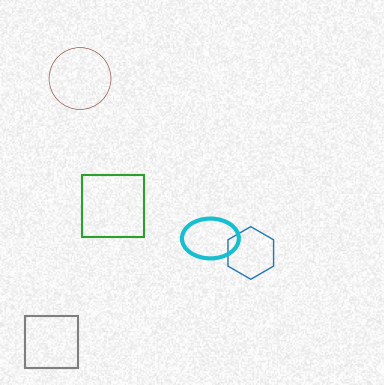[{"shape": "hexagon", "thickness": 1, "radius": 0.34, "center": [0.651, 0.343]}, {"shape": "square", "thickness": 1.5, "radius": 0.4, "center": [0.294, 0.466]}, {"shape": "circle", "thickness": 0.5, "radius": 0.4, "center": [0.208, 0.796]}, {"shape": "square", "thickness": 1.5, "radius": 0.34, "center": [0.134, 0.112]}, {"shape": "oval", "thickness": 3, "radius": 0.37, "center": [0.547, 0.381]}]